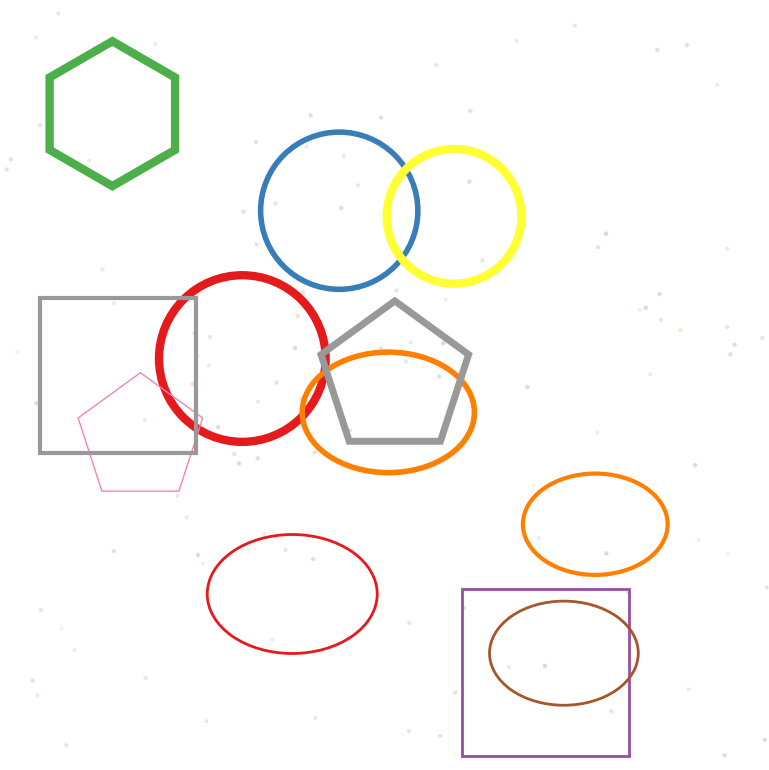[{"shape": "oval", "thickness": 1, "radius": 0.55, "center": [0.38, 0.229]}, {"shape": "circle", "thickness": 3, "radius": 0.54, "center": [0.315, 0.534]}, {"shape": "circle", "thickness": 2, "radius": 0.51, "center": [0.441, 0.726]}, {"shape": "hexagon", "thickness": 3, "radius": 0.47, "center": [0.146, 0.852]}, {"shape": "square", "thickness": 1, "radius": 0.54, "center": [0.709, 0.126]}, {"shape": "oval", "thickness": 1.5, "radius": 0.47, "center": [0.773, 0.319]}, {"shape": "oval", "thickness": 2, "radius": 0.56, "center": [0.504, 0.464]}, {"shape": "circle", "thickness": 3, "radius": 0.44, "center": [0.59, 0.719]}, {"shape": "oval", "thickness": 1, "radius": 0.48, "center": [0.732, 0.152]}, {"shape": "pentagon", "thickness": 0.5, "radius": 0.43, "center": [0.182, 0.431]}, {"shape": "square", "thickness": 1.5, "radius": 0.5, "center": [0.153, 0.512]}, {"shape": "pentagon", "thickness": 2.5, "radius": 0.5, "center": [0.513, 0.508]}]